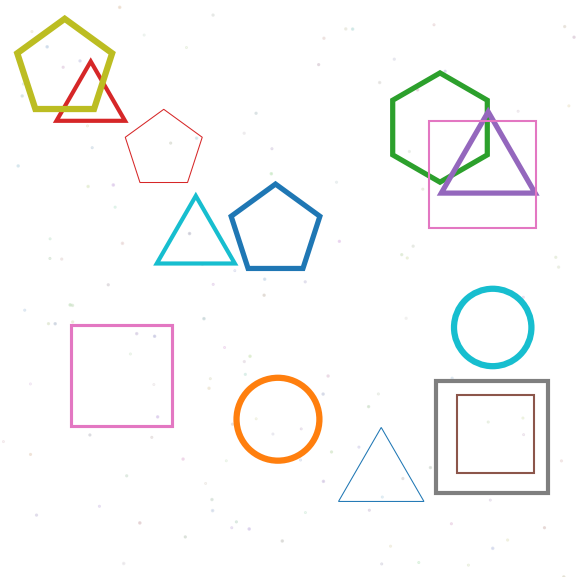[{"shape": "pentagon", "thickness": 2.5, "radius": 0.4, "center": [0.477, 0.6]}, {"shape": "triangle", "thickness": 0.5, "radius": 0.43, "center": [0.66, 0.174]}, {"shape": "circle", "thickness": 3, "radius": 0.36, "center": [0.481, 0.273]}, {"shape": "hexagon", "thickness": 2.5, "radius": 0.47, "center": [0.762, 0.778]}, {"shape": "triangle", "thickness": 2, "radius": 0.34, "center": [0.157, 0.824]}, {"shape": "pentagon", "thickness": 0.5, "radius": 0.35, "center": [0.284, 0.74]}, {"shape": "triangle", "thickness": 2.5, "radius": 0.47, "center": [0.845, 0.712]}, {"shape": "square", "thickness": 1, "radius": 0.34, "center": [0.858, 0.248]}, {"shape": "square", "thickness": 1.5, "radius": 0.43, "center": [0.21, 0.349]}, {"shape": "square", "thickness": 1, "radius": 0.46, "center": [0.836, 0.697]}, {"shape": "square", "thickness": 2, "radius": 0.48, "center": [0.852, 0.243]}, {"shape": "pentagon", "thickness": 3, "radius": 0.43, "center": [0.112, 0.88]}, {"shape": "triangle", "thickness": 2, "radius": 0.39, "center": [0.339, 0.582]}, {"shape": "circle", "thickness": 3, "radius": 0.34, "center": [0.853, 0.432]}]